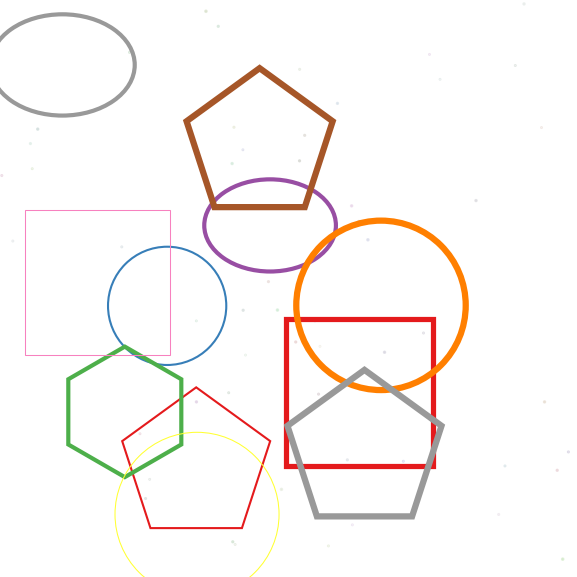[{"shape": "square", "thickness": 2.5, "radius": 0.64, "center": [0.622, 0.32]}, {"shape": "pentagon", "thickness": 1, "radius": 0.67, "center": [0.34, 0.194]}, {"shape": "circle", "thickness": 1, "radius": 0.51, "center": [0.289, 0.47]}, {"shape": "hexagon", "thickness": 2, "radius": 0.56, "center": [0.216, 0.286]}, {"shape": "oval", "thickness": 2, "radius": 0.57, "center": [0.468, 0.609]}, {"shape": "circle", "thickness": 3, "radius": 0.73, "center": [0.66, 0.47]}, {"shape": "circle", "thickness": 0.5, "radius": 0.71, "center": [0.341, 0.109]}, {"shape": "pentagon", "thickness": 3, "radius": 0.67, "center": [0.45, 0.748]}, {"shape": "square", "thickness": 0.5, "radius": 0.63, "center": [0.169, 0.51]}, {"shape": "pentagon", "thickness": 3, "radius": 0.7, "center": [0.631, 0.218]}, {"shape": "oval", "thickness": 2, "radius": 0.63, "center": [0.108, 0.887]}]